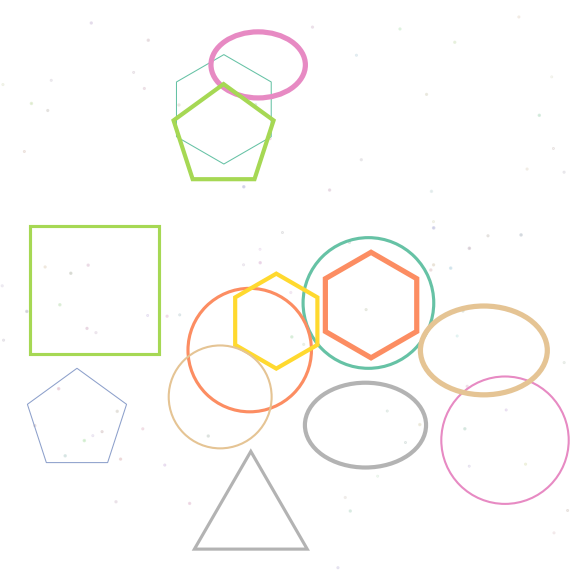[{"shape": "circle", "thickness": 1.5, "radius": 0.57, "center": [0.638, 0.474]}, {"shape": "hexagon", "thickness": 0.5, "radius": 0.47, "center": [0.388, 0.81]}, {"shape": "circle", "thickness": 1.5, "radius": 0.53, "center": [0.432, 0.393]}, {"shape": "hexagon", "thickness": 2.5, "radius": 0.46, "center": [0.643, 0.471]}, {"shape": "pentagon", "thickness": 0.5, "radius": 0.45, "center": [0.133, 0.271]}, {"shape": "oval", "thickness": 2.5, "radius": 0.41, "center": [0.447, 0.887]}, {"shape": "circle", "thickness": 1, "radius": 0.55, "center": [0.874, 0.237]}, {"shape": "square", "thickness": 1.5, "radius": 0.55, "center": [0.164, 0.497]}, {"shape": "pentagon", "thickness": 2, "radius": 0.46, "center": [0.387, 0.763]}, {"shape": "hexagon", "thickness": 2, "radius": 0.41, "center": [0.478, 0.443]}, {"shape": "oval", "thickness": 2.5, "radius": 0.55, "center": [0.838, 0.392]}, {"shape": "circle", "thickness": 1, "radius": 0.45, "center": [0.381, 0.312]}, {"shape": "oval", "thickness": 2, "radius": 0.52, "center": [0.633, 0.263]}, {"shape": "triangle", "thickness": 1.5, "radius": 0.56, "center": [0.434, 0.105]}]